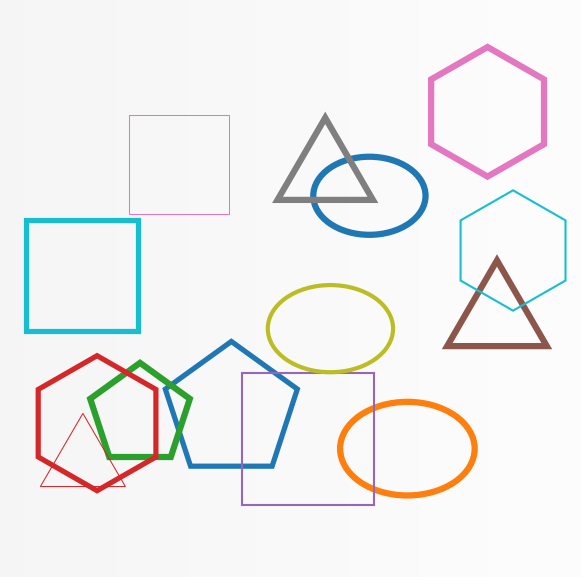[{"shape": "oval", "thickness": 3, "radius": 0.48, "center": [0.636, 0.66]}, {"shape": "pentagon", "thickness": 2.5, "radius": 0.6, "center": [0.398, 0.288]}, {"shape": "oval", "thickness": 3, "radius": 0.58, "center": [0.701, 0.222]}, {"shape": "pentagon", "thickness": 3, "radius": 0.45, "center": [0.241, 0.281]}, {"shape": "triangle", "thickness": 0.5, "radius": 0.42, "center": [0.143, 0.199]}, {"shape": "hexagon", "thickness": 2.5, "radius": 0.58, "center": [0.167, 0.266]}, {"shape": "square", "thickness": 1, "radius": 0.57, "center": [0.53, 0.239]}, {"shape": "triangle", "thickness": 3, "radius": 0.49, "center": [0.855, 0.449]}, {"shape": "square", "thickness": 0.5, "radius": 0.43, "center": [0.308, 0.715]}, {"shape": "hexagon", "thickness": 3, "radius": 0.56, "center": [0.839, 0.806]}, {"shape": "triangle", "thickness": 3, "radius": 0.47, "center": [0.56, 0.7]}, {"shape": "oval", "thickness": 2, "radius": 0.54, "center": [0.568, 0.43]}, {"shape": "hexagon", "thickness": 1, "radius": 0.52, "center": [0.883, 0.565]}, {"shape": "square", "thickness": 2.5, "radius": 0.48, "center": [0.141, 0.522]}]